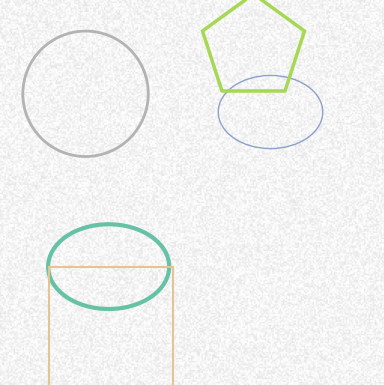[{"shape": "oval", "thickness": 3, "radius": 0.79, "center": [0.282, 0.307]}, {"shape": "oval", "thickness": 1, "radius": 0.68, "center": [0.703, 0.709]}, {"shape": "pentagon", "thickness": 2.5, "radius": 0.7, "center": [0.658, 0.876]}, {"shape": "square", "thickness": 1.5, "radius": 0.8, "center": [0.289, 0.145]}, {"shape": "circle", "thickness": 2, "radius": 0.81, "center": [0.222, 0.756]}]